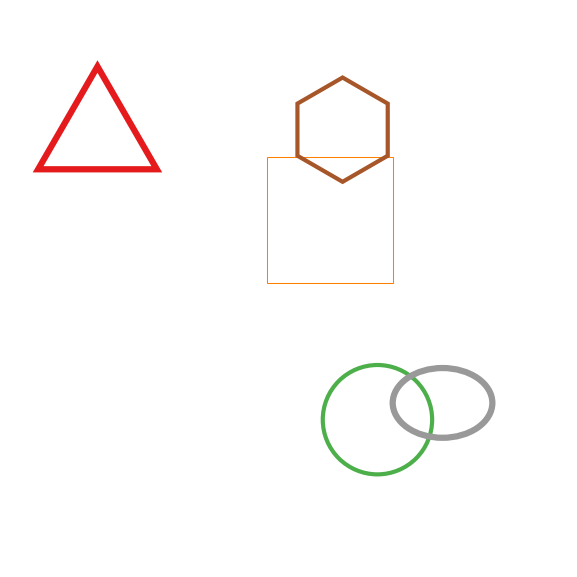[{"shape": "triangle", "thickness": 3, "radius": 0.59, "center": [0.169, 0.765]}, {"shape": "circle", "thickness": 2, "radius": 0.47, "center": [0.654, 0.272]}, {"shape": "square", "thickness": 0.5, "radius": 0.55, "center": [0.572, 0.618]}, {"shape": "hexagon", "thickness": 2, "radius": 0.45, "center": [0.593, 0.775]}, {"shape": "oval", "thickness": 3, "radius": 0.43, "center": [0.766, 0.301]}]